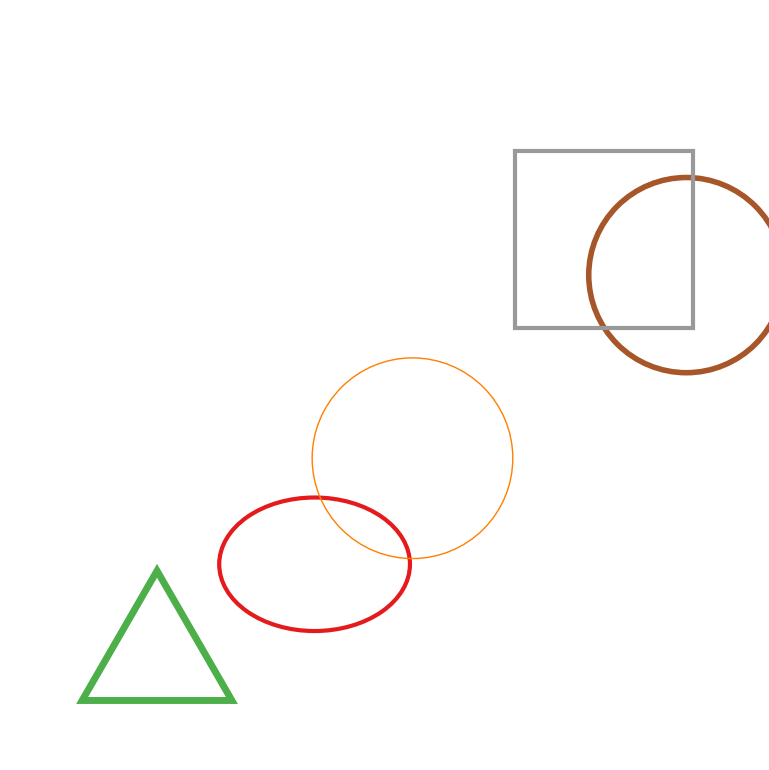[{"shape": "oval", "thickness": 1.5, "radius": 0.62, "center": [0.409, 0.267]}, {"shape": "triangle", "thickness": 2.5, "radius": 0.56, "center": [0.204, 0.146]}, {"shape": "circle", "thickness": 0.5, "radius": 0.65, "center": [0.536, 0.405]}, {"shape": "circle", "thickness": 2, "radius": 0.63, "center": [0.891, 0.643]}, {"shape": "square", "thickness": 1.5, "radius": 0.58, "center": [0.784, 0.689]}]